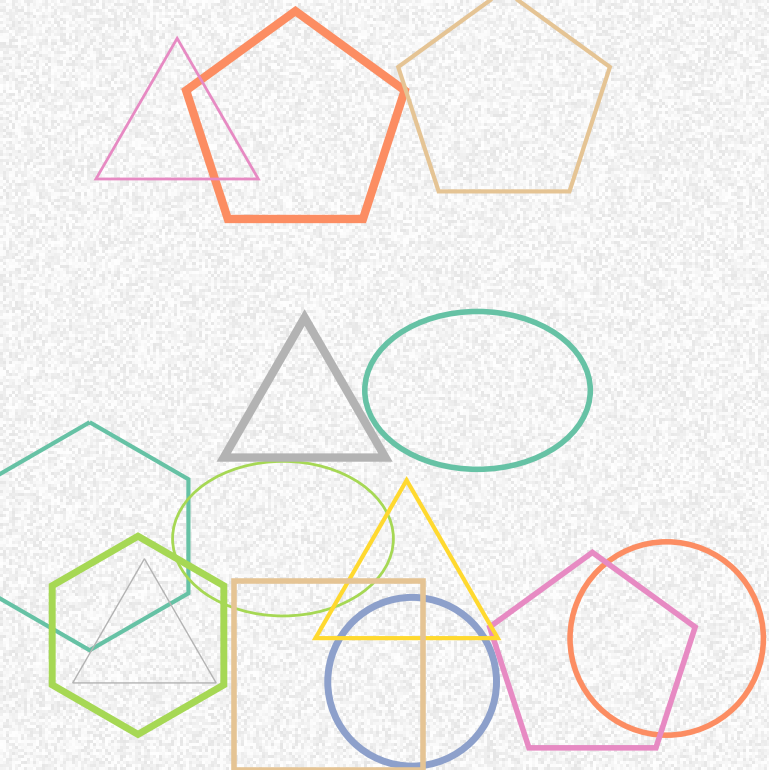[{"shape": "oval", "thickness": 2, "radius": 0.73, "center": [0.62, 0.493]}, {"shape": "hexagon", "thickness": 1.5, "radius": 0.74, "center": [0.116, 0.304]}, {"shape": "pentagon", "thickness": 3, "radius": 0.75, "center": [0.384, 0.836]}, {"shape": "circle", "thickness": 2, "radius": 0.63, "center": [0.866, 0.171]}, {"shape": "circle", "thickness": 2.5, "radius": 0.55, "center": [0.535, 0.115]}, {"shape": "pentagon", "thickness": 2, "radius": 0.7, "center": [0.769, 0.142]}, {"shape": "triangle", "thickness": 1, "radius": 0.61, "center": [0.23, 0.828]}, {"shape": "hexagon", "thickness": 2.5, "radius": 0.64, "center": [0.179, 0.175]}, {"shape": "oval", "thickness": 1, "radius": 0.72, "center": [0.368, 0.3]}, {"shape": "triangle", "thickness": 1.5, "radius": 0.68, "center": [0.528, 0.24]}, {"shape": "pentagon", "thickness": 1.5, "radius": 0.72, "center": [0.655, 0.868]}, {"shape": "square", "thickness": 2, "radius": 0.61, "center": [0.427, 0.123]}, {"shape": "triangle", "thickness": 0.5, "radius": 0.54, "center": [0.188, 0.167]}, {"shape": "triangle", "thickness": 3, "radius": 0.61, "center": [0.396, 0.466]}]